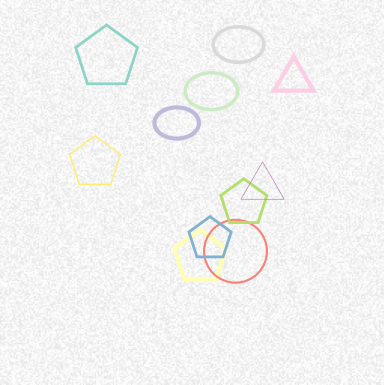[{"shape": "pentagon", "thickness": 2, "radius": 0.42, "center": [0.277, 0.851]}, {"shape": "pentagon", "thickness": 3, "radius": 0.35, "center": [0.52, 0.332]}, {"shape": "oval", "thickness": 3, "radius": 0.29, "center": [0.459, 0.681]}, {"shape": "circle", "thickness": 1.5, "radius": 0.41, "center": [0.612, 0.347]}, {"shape": "pentagon", "thickness": 2, "radius": 0.29, "center": [0.546, 0.38]}, {"shape": "pentagon", "thickness": 2, "radius": 0.31, "center": [0.633, 0.473]}, {"shape": "triangle", "thickness": 3, "radius": 0.29, "center": [0.763, 0.794]}, {"shape": "oval", "thickness": 2.5, "radius": 0.33, "center": [0.62, 0.884]}, {"shape": "triangle", "thickness": 0.5, "radius": 0.32, "center": [0.682, 0.515]}, {"shape": "oval", "thickness": 2.5, "radius": 0.34, "center": [0.549, 0.763]}, {"shape": "pentagon", "thickness": 1, "radius": 0.35, "center": [0.247, 0.578]}]